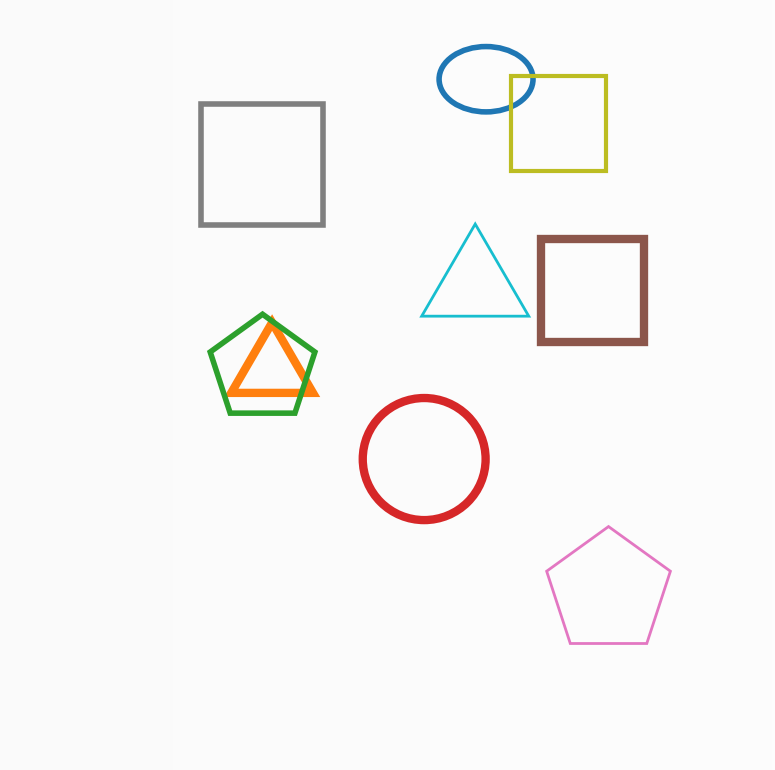[{"shape": "oval", "thickness": 2, "radius": 0.3, "center": [0.627, 0.897]}, {"shape": "triangle", "thickness": 3, "radius": 0.3, "center": [0.351, 0.52]}, {"shape": "pentagon", "thickness": 2, "radius": 0.36, "center": [0.339, 0.521]}, {"shape": "circle", "thickness": 3, "radius": 0.4, "center": [0.547, 0.404]}, {"shape": "square", "thickness": 3, "radius": 0.33, "center": [0.764, 0.623]}, {"shape": "pentagon", "thickness": 1, "radius": 0.42, "center": [0.785, 0.232]}, {"shape": "square", "thickness": 2, "radius": 0.39, "center": [0.339, 0.786]}, {"shape": "square", "thickness": 1.5, "radius": 0.31, "center": [0.721, 0.839]}, {"shape": "triangle", "thickness": 1, "radius": 0.4, "center": [0.613, 0.629]}]